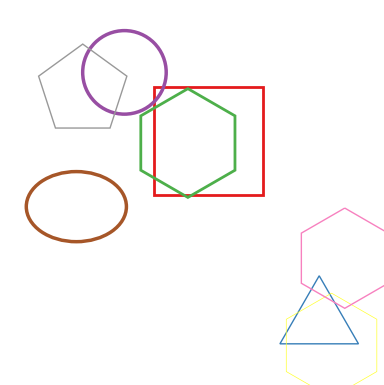[{"shape": "square", "thickness": 2, "radius": 0.71, "center": [0.542, 0.634]}, {"shape": "triangle", "thickness": 1, "radius": 0.59, "center": [0.829, 0.166]}, {"shape": "hexagon", "thickness": 2, "radius": 0.71, "center": [0.488, 0.628]}, {"shape": "circle", "thickness": 2.5, "radius": 0.54, "center": [0.323, 0.812]}, {"shape": "hexagon", "thickness": 0.5, "radius": 0.68, "center": [0.861, 0.103]}, {"shape": "oval", "thickness": 2.5, "radius": 0.65, "center": [0.198, 0.463]}, {"shape": "hexagon", "thickness": 1, "radius": 0.65, "center": [0.895, 0.329]}, {"shape": "pentagon", "thickness": 1, "radius": 0.6, "center": [0.215, 0.765]}]